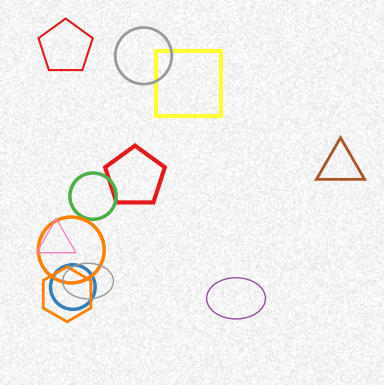[{"shape": "pentagon", "thickness": 1.5, "radius": 0.37, "center": [0.17, 0.878]}, {"shape": "pentagon", "thickness": 3, "radius": 0.41, "center": [0.351, 0.54]}, {"shape": "circle", "thickness": 2.5, "radius": 0.29, "center": [0.189, 0.254]}, {"shape": "circle", "thickness": 2.5, "radius": 0.3, "center": [0.242, 0.491]}, {"shape": "oval", "thickness": 1, "radius": 0.38, "center": [0.613, 0.225]}, {"shape": "circle", "thickness": 2.5, "radius": 0.43, "center": [0.185, 0.351]}, {"shape": "hexagon", "thickness": 2, "radius": 0.36, "center": [0.174, 0.236]}, {"shape": "square", "thickness": 3, "radius": 0.43, "center": [0.49, 0.783]}, {"shape": "triangle", "thickness": 2, "radius": 0.36, "center": [0.885, 0.57]}, {"shape": "triangle", "thickness": 1, "radius": 0.29, "center": [0.146, 0.373]}, {"shape": "circle", "thickness": 2, "radius": 0.37, "center": [0.373, 0.855]}, {"shape": "oval", "thickness": 1, "radius": 0.33, "center": [0.229, 0.27]}]